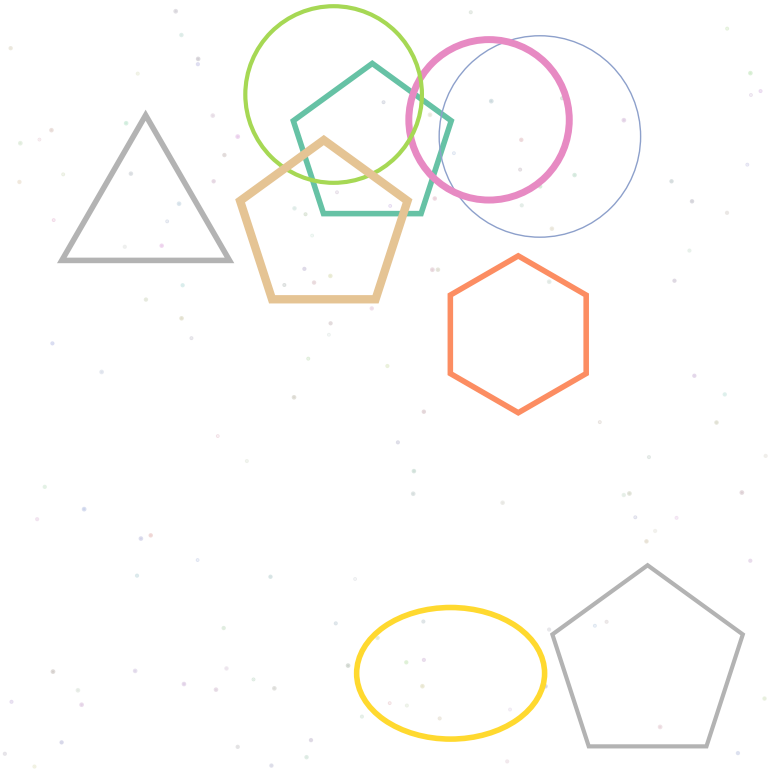[{"shape": "pentagon", "thickness": 2, "radius": 0.54, "center": [0.483, 0.81]}, {"shape": "hexagon", "thickness": 2, "radius": 0.51, "center": [0.673, 0.566]}, {"shape": "circle", "thickness": 0.5, "radius": 0.65, "center": [0.701, 0.823]}, {"shape": "circle", "thickness": 2.5, "radius": 0.52, "center": [0.635, 0.844]}, {"shape": "circle", "thickness": 1.5, "radius": 0.57, "center": [0.433, 0.877]}, {"shape": "oval", "thickness": 2, "radius": 0.61, "center": [0.585, 0.126]}, {"shape": "pentagon", "thickness": 3, "radius": 0.57, "center": [0.421, 0.704]}, {"shape": "pentagon", "thickness": 1.5, "radius": 0.65, "center": [0.841, 0.136]}, {"shape": "triangle", "thickness": 2, "radius": 0.63, "center": [0.189, 0.725]}]